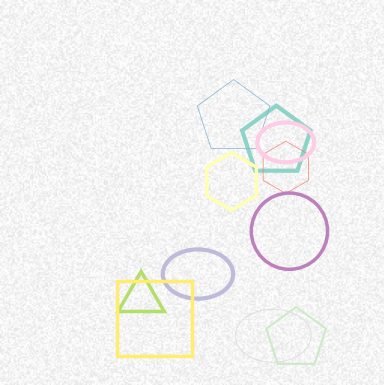[{"shape": "pentagon", "thickness": 3, "radius": 0.47, "center": [0.718, 0.632]}, {"shape": "hexagon", "thickness": 2.5, "radius": 0.37, "center": [0.602, 0.529]}, {"shape": "oval", "thickness": 3, "radius": 0.46, "center": [0.514, 0.288]}, {"shape": "hexagon", "thickness": 0.5, "radius": 0.34, "center": [0.742, 0.565]}, {"shape": "pentagon", "thickness": 0.5, "radius": 0.5, "center": [0.607, 0.694]}, {"shape": "triangle", "thickness": 2.5, "radius": 0.35, "center": [0.367, 0.226]}, {"shape": "oval", "thickness": 3, "radius": 0.37, "center": [0.742, 0.63]}, {"shape": "oval", "thickness": 0.5, "radius": 0.49, "center": [0.71, 0.128]}, {"shape": "circle", "thickness": 2.5, "radius": 0.5, "center": [0.752, 0.4]}, {"shape": "pentagon", "thickness": 1.5, "radius": 0.41, "center": [0.769, 0.121]}, {"shape": "square", "thickness": 2.5, "radius": 0.49, "center": [0.402, 0.173]}]